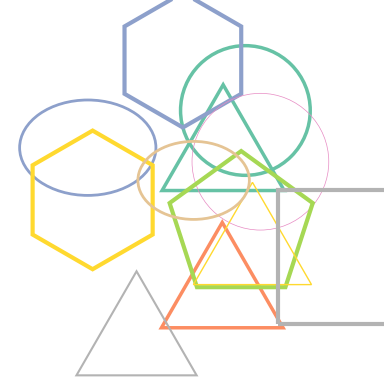[{"shape": "circle", "thickness": 2.5, "radius": 0.84, "center": [0.637, 0.713]}, {"shape": "triangle", "thickness": 2.5, "radius": 0.92, "center": [0.58, 0.597]}, {"shape": "triangle", "thickness": 2.5, "radius": 0.91, "center": [0.577, 0.24]}, {"shape": "oval", "thickness": 2, "radius": 0.89, "center": [0.228, 0.616]}, {"shape": "hexagon", "thickness": 3, "radius": 0.88, "center": [0.475, 0.844]}, {"shape": "circle", "thickness": 0.5, "radius": 0.89, "center": [0.676, 0.58]}, {"shape": "pentagon", "thickness": 3, "radius": 0.98, "center": [0.626, 0.412]}, {"shape": "triangle", "thickness": 1, "radius": 0.89, "center": [0.656, 0.349]}, {"shape": "hexagon", "thickness": 3, "radius": 0.9, "center": [0.241, 0.481]}, {"shape": "oval", "thickness": 2, "radius": 0.72, "center": [0.503, 0.531]}, {"shape": "square", "thickness": 3, "radius": 0.87, "center": [0.896, 0.333]}, {"shape": "triangle", "thickness": 1.5, "radius": 0.9, "center": [0.355, 0.115]}]